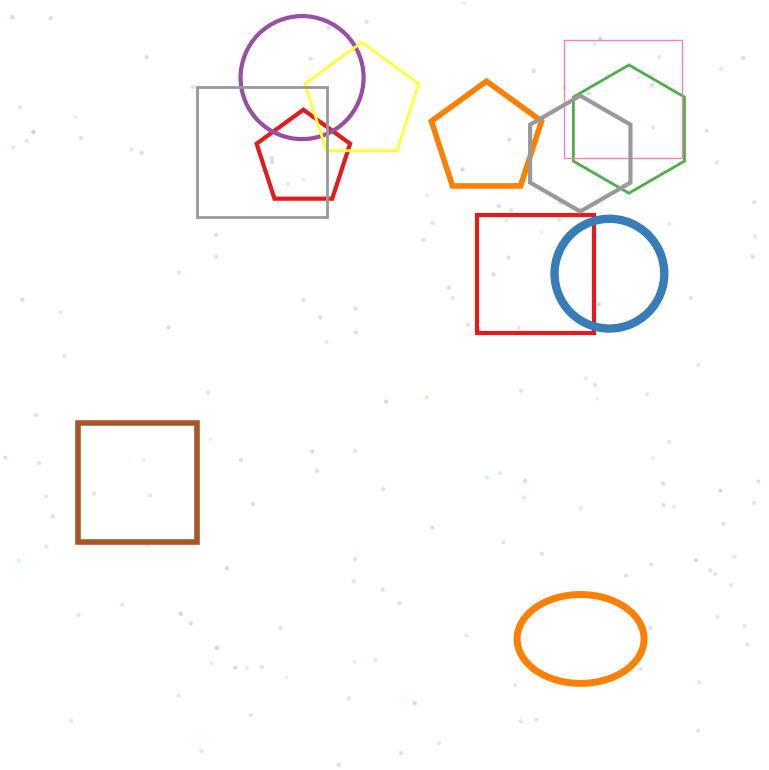[{"shape": "square", "thickness": 1.5, "radius": 0.38, "center": [0.695, 0.644]}, {"shape": "pentagon", "thickness": 1.5, "radius": 0.32, "center": [0.394, 0.794]}, {"shape": "circle", "thickness": 3, "radius": 0.36, "center": [0.791, 0.645]}, {"shape": "hexagon", "thickness": 1, "radius": 0.42, "center": [0.817, 0.832]}, {"shape": "circle", "thickness": 1.5, "radius": 0.4, "center": [0.392, 0.899]}, {"shape": "pentagon", "thickness": 2, "radius": 0.38, "center": [0.632, 0.819]}, {"shape": "oval", "thickness": 2.5, "radius": 0.41, "center": [0.754, 0.17]}, {"shape": "pentagon", "thickness": 1, "radius": 0.39, "center": [0.47, 0.867]}, {"shape": "square", "thickness": 2, "radius": 0.39, "center": [0.178, 0.373]}, {"shape": "square", "thickness": 0.5, "radius": 0.38, "center": [0.809, 0.871]}, {"shape": "square", "thickness": 1, "radius": 0.42, "center": [0.34, 0.803]}, {"shape": "hexagon", "thickness": 1.5, "radius": 0.38, "center": [0.754, 0.801]}]